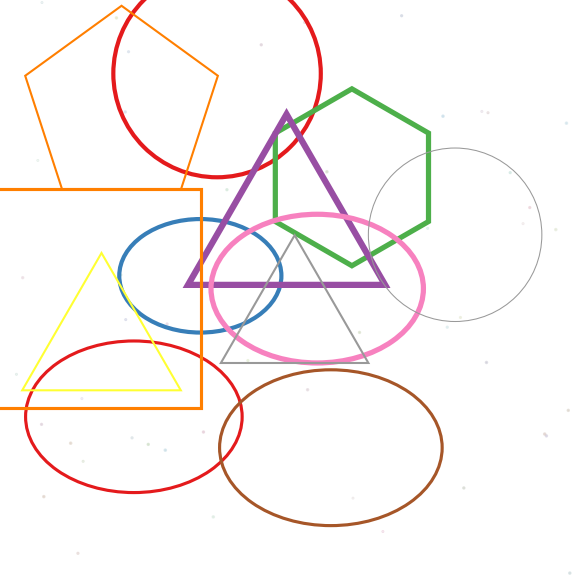[{"shape": "circle", "thickness": 2, "radius": 0.9, "center": [0.376, 0.872]}, {"shape": "oval", "thickness": 1.5, "radius": 0.94, "center": [0.232, 0.277]}, {"shape": "oval", "thickness": 2, "radius": 0.7, "center": [0.347, 0.522]}, {"shape": "hexagon", "thickness": 2.5, "radius": 0.77, "center": [0.609, 0.692]}, {"shape": "triangle", "thickness": 3, "radius": 0.99, "center": [0.496, 0.604]}, {"shape": "square", "thickness": 1.5, "radius": 0.95, "center": [0.158, 0.482]}, {"shape": "pentagon", "thickness": 1, "radius": 0.88, "center": [0.21, 0.814]}, {"shape": "triangle", "thickness": 1, "radius": 0.79, "center": [0.176, 0.403]}, {"shape": "oval", "thickness": 1.5, "radius": 0.96, "center": [0.573, 0.224]}, {"shape": "oval", "thickness": 2.5, "radius": 0.92, "center": [0.549, 0.499]}, {"shape": "triangle", "thickness": 1, "radius": 0.74, "center": [0.51, 0.444]}, {"shape": "circle", "thickness": 0.5, "radius": 0.75, "center": [0.788, 0.593]}]